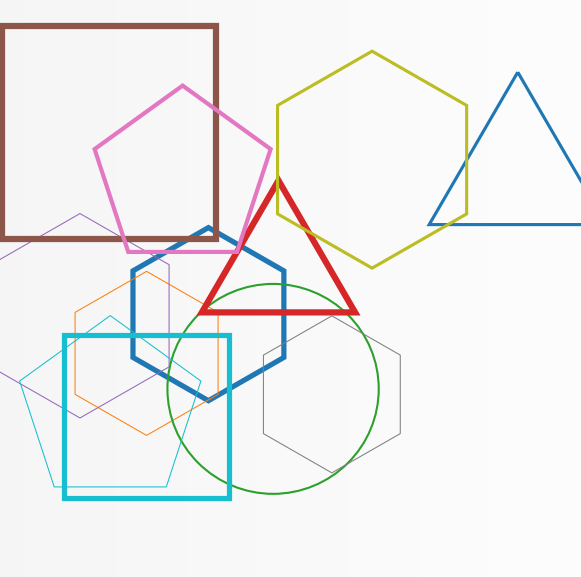[{"shape": "hexagon", "thickness": 2.5, "radius": 0.75, "center": [0.359, 0.455]}, {"shape": "triangle", "thickness": 1.5, "radius": 0.88, "center": [0.891, 0.698]}, {"shape": "hexagon", "thickness": 0.5, "radius": 0.71, "center": [0.252, 0.387]}, {"shape": "circle", "thickness": 1, "radius": 0.91, "center": [0.47, 0.326]}, {"shape": "triangle", "thickness": 3, "radius": 0.76, "center": [0.479, 0.534]}, {"shape": "hexagon", "thickness": 0.5, "radius": 0.88, "center": [0.138, 0.452]}, {"shape": "square", "thickness": 3, "radius": 0.92, "center": [0.187, 0.77]}, {"shape": "pentagon", "thickness": 2, "radius": 0.8, "center": [0.314, 0.692]}, {"shape": "hexagon", "thickness": 0.5, "radius": 0.68, "center": [0.571, 0.316]}, {"shape": "hexagon", "thickness": 1.5, "radius": 0.94, "center": [0.64, 0.723]}, {"shape": "square", "thickness": 2.5, "radius": 0.71, "center": [0.251, 0.278]}, {"shape": "pentagon", "thickness": 0.5, "radius": 0.82, "center": [0.19, 0.289]}]